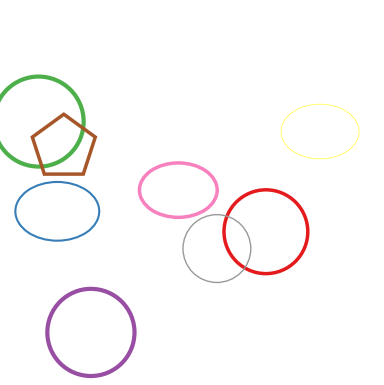[{"shape": "circle", "thickness": 2.5, "radius": 0.54, "center": [0.691, 0.398]}, {"shape": "oval", "thickness": 1.5, "radius": 0.54, "center": [0.149, 0.451]}, {"shape": "circle", "thickness": 3, "radius": 0.58, "center": [0.1, 0.684]}, {"shape": "circle", "thickness": 3, "radius": 0.57, "center": [0.236, 0.137]}, {"shape": "oval", "thickness": 0.5, "radius": 0.51, "center": [0.831, 0.658]}, {"shape": "pentagon", "thickness": 2.5, "radius": 0.43, "center": [0.166, 0.617]}, {"shape": "oval", "thickness": 2.5, "radius": 0.5, "center": [0.463, 0.506]}, {"shape": "circle", "thickness": 1, "radius": 0.44, "center": [0.563, 0.354]}]